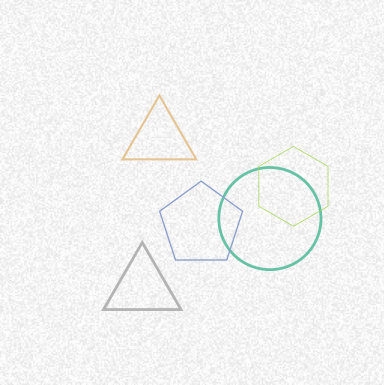[{"shape": "circle", "thickness": 2, "radius": 0.66, "center": [0.701, 0.432]}, {"shape": "pentagon", "thickness": 1, "radius": 0.57, "center": [0.522, 0.416]}, {"shape": "hexagon", "thickness": 0.5, "radius": 0.52, "center": [0.762, 0.516]}, {"shape": "triangle", "thickness": 1.5, "radius": 0.55, "center": [0.414, 0.641]}, {"shape": "triangle", "thickness": 2, "radius": 0.58, "center": [0.37, 0.254]}]